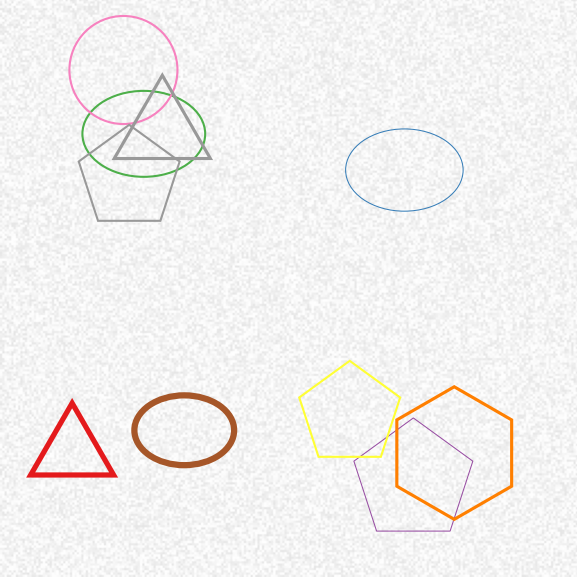[{"shape": "triangle", "thickness": 2.5, "radius": 0.41, "center": [0.125, 0.218]}, {"shape": "oval", "thickness": 0.5, "radius": 0.51, "center": [0.7, 0.705]}, {"shape": "oval", "thickness": 1, "radius": 0.53, "center": [0.249, 0.767]}, {"shape": "pentagon", "thickness": 0.5, "radius": 0.54, "center": [0.716, 0.167]}, {"shape": "hexagon", "thickness": 1.5, "radius": 0.57, "center": [0.787, 0.215]}, {"shape": "pentagon", "thickness": 1, "radius": 0.46, "center": [0.606, 0.282]}, {"shape": "oval", "thickness": 3, "radius": 0.43, "center": [0.319, 0.254]}, {"shape": "circle", "thickness": 1, "radius": 0.47, "center": [0.214, 0.878]}, {"shape": "pentagon", "thickness": 1, "radius": 0.46, "center": [0.224, 0.691]}, {"shape": "triangle", "thickness": 1.5, "radius": 0.48, "center": [0.281, 0.773]}]